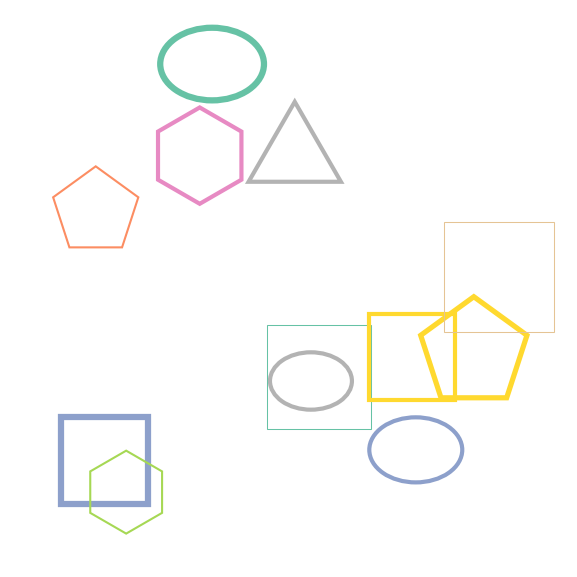[{"shape": "oval", "thickness": 3, "radius": 0.45, "center": [0.367, 0.888]}, {"shape": "square", "thickness": 0.5, "radius": 0.45, "center": [0.553, 0.346]}, {"shape": "pentagon", "thickness": 1, "radius": 0.39, "center": [0.166, 0.634]}, {"shape": "square", "thickness": 3, "radius": 0.38, "center": [0.181, 0.202]}, {"shape": "oval", "thickness": 2, "radius": 0.4, "center": [0.72, 0.22]}, {"shape": "hexagon", "thickness": 2, "radius": 0.42, "center": [0.346, 0.73]}, {"shape": "hexagon", "thickness": 1, "radius": 0.36, "center": [0.218, 0.147]}, {"shape": "square", "thickness": 2, "radius": 0.37, "center": [0.713, 0.381]}, {"shape": "pentagon", "thickness": 2.5, "radius": 0.48, "center": [0.82, 0.389]}, {"shape": "square", "thickness": 0.5, "radius": 0.48, "center": [0.864, 0.519]}, {"shape": "oval", "thickness": 2, "radius": 0.35, "center": [0.538, 0.339]}, {"shape": "triangle", "thickness": 2, "radius": 0.46, "center": [0.51, 0.731]}]